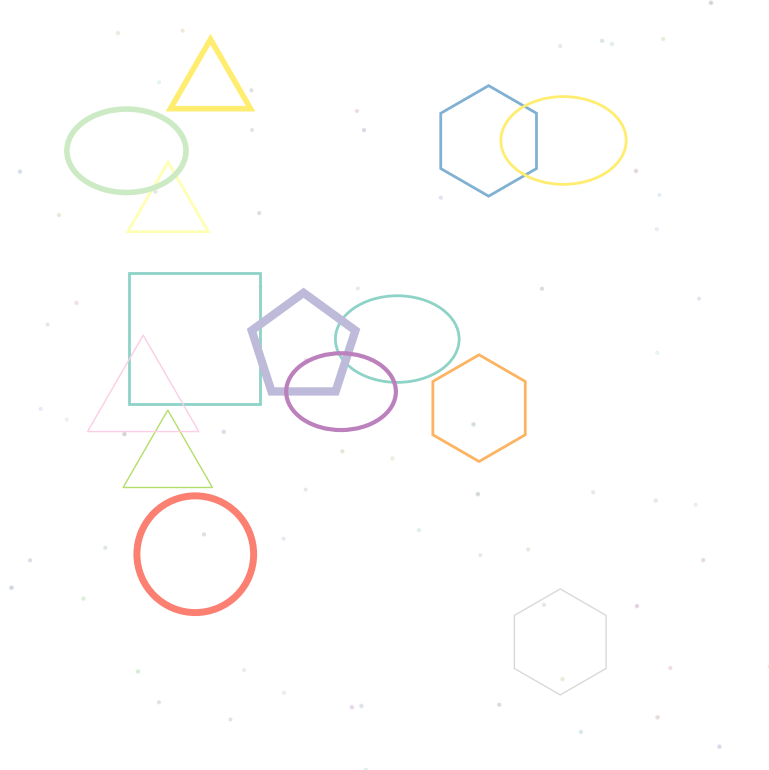[{"shape": "oval", "thickness": 1, "radius": 0.4, "center": [0.516, 0.56]}, {"shape": "square", "thickness": 1, "radius": 0.42, "center": [0.252, 0.56]}, {"shape": "triangle", "thickness": 1, "radius": 0.3, "center": [0.218, 0.729]}, {"shape": "pentagon", "thickness": 3, "radius": 0.35, "center": [0.394, 0.549]}, {"shape": "circle", "thickness": 2.5, "radius": 0.38, "center": [0.254, 0.28]}, {"shape": "hexagon", "thickness": 1, "radius": 0.36, "center": [0.635, 0.817]}, {"shape": "hexagon", "thickness": 1, "radius": 0.35, "center": [0.622, 0.47]}, {"shape": "triangle", "thickness": 0.5, "radius": 0.33, "center": [0.218, 0.4]}, {"shape": "triangle", "thickness": 0.5, "radius": 0.42, "center": [0.186, 0.481]}, {"shape": "hexagon", "thickness": 0.5, "radius": 0.34, "center": [0.728, 0.166]}, {"shape": "oval", "thickness": 1.5, "radius": 0.36, "center": [0.443, 0.491]}, {"shape": "oval", "thickness": 2, "radius": 0.39, "center": [0.164, 0.804]}, {"shape": "triangle", "thickness": 2, "radius": 0.3, "center": [0.273, 0.889]}, {"shape": "oval", "thickness": 1, "radius": 0.41, "center": [0.732, 0.818]}]